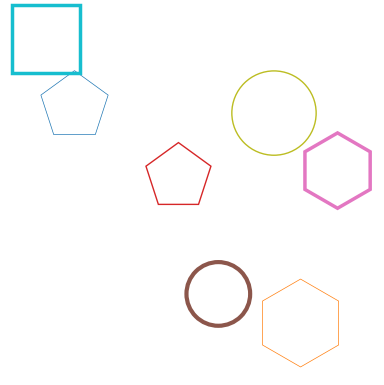[{"shape": "pentagon", "thickness": 0.5, "radius": 0.46, "center": [0.194, 0.725]}, {"shape": "hexagon", "thickness": 0.5, "radius": 0.57, "center": [0.781, 0.161]}, {"shape": "pentagon", "thickness": 1, "radius": 0.44, "center": [0.463, 0.541]}, {"shape": "circle", "thickness": 3, "radius": 0.41, "center": [0.567, 0.237]}, {"shape": "hexagon", "thickness": 2.5, "radius": 0.49, "center": [0.877, 0.557]}, {"shape": "circle", "thickness": 1, "radius": 0.55, "center": [0.712, 0.706]}, {"shape": "square", "thickness": 2.5, "radius": 0.44, "center": [0.119, 0.899]}]